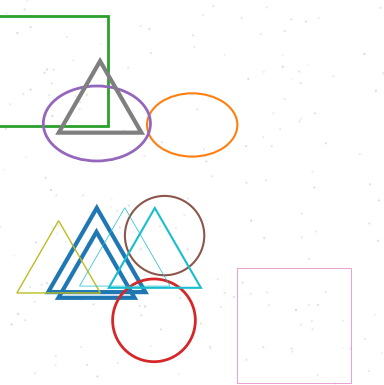[{"shape": "triangle", "thickness": 3, "radius": 0.57, "center": [0.251, 0.284]}, {"shape": "triangle", "thickness": 3, "radius": 0.73, "center": [0.251, 0.314]}, {"shape": "oval", "thickness": 1.5, "radius": 0.59, "center": [0.499, 0.675]}, {"shape": "square", "thickness": 2, "radius": 0.72, "center": [0.137, 0.816]}, {"shape": "circle", "thickness": 2, "radius": 0.54, "center": [0.4, 0.168]}, {"shape": "oval", "thickness": 2, "radius": 0.7, "center": [0.252, 0.679]}, {"shape": "circle", "thickness": 1.5, "radius": 0.52, "center": [0.428, 0.388]}, {"shape": "square", "thickness": 0.5, "radius": 0.74, "center": [0.764, 0.154]}, {"shape": "triangle", "thickness": 3, "radius": 0.62, "center": [0.26, 0.717]}, {"shape": "triangle", "thickness": 1, "radius": 0.63, "center": [0.152, 0.302]}, {"shape": "triangle", "thickness": 1.5, "radius": 0.69, "center": [0.402, 0.322]}, {"shape": "triangle", "thickness": 0.5, "radius": 0.68, "center": [0.324, 0.325]}]